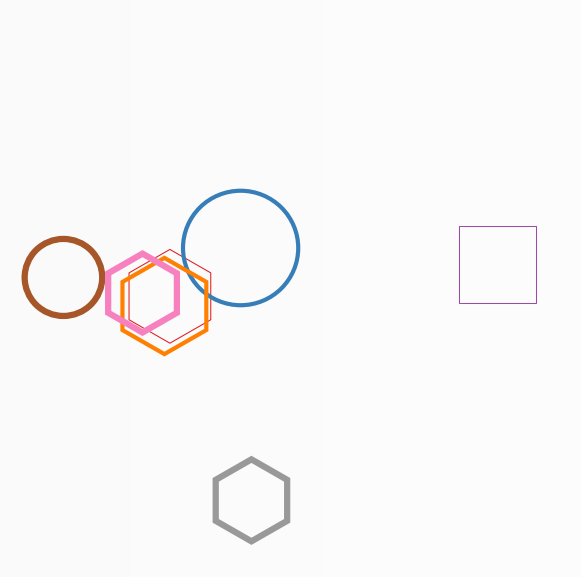[{"shape": "hexagon", "thickness": 0.5, "radius": 0.41, "center": [0.292, 0.486]}, {"shape": "circle", "thickness": 2, "radius": 0.5, "center": [0.414, 0.57]}, {"shape": "square", "thickness": 0.5, "radius": 0.33, "center": [0.856, 0.541]}, {"shape": "hexagon", "thickness": 2, "radius": 0.42, "center": [0.283, 0.469]}, {"shape": "circle", "thickness": 3, "radius": 0.33, "center": [0.109, 0.519]}, {"shape": "hexagon", "thickness": 3, "radius": 0.34, "center": [0.245, 0.492]}, {"shape": "hexagon", "thickness": 3, "radius": 0.35, "center": [0.433, 0.133]}]